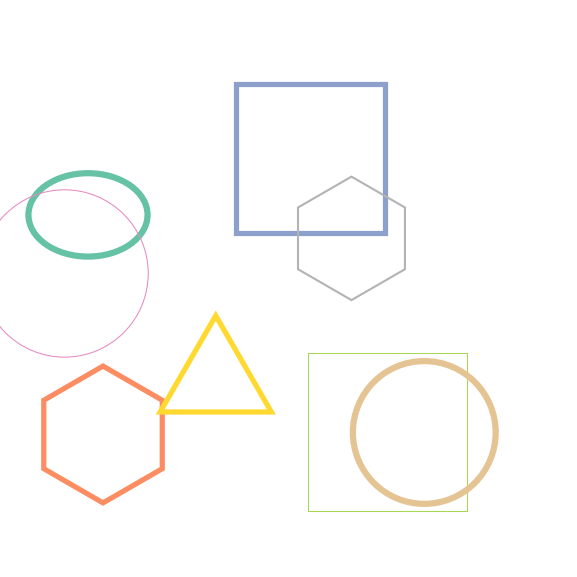[{"shape": "oval", "thickness": 3, "radius": 0.52, "center": [0.152, 0.627]}, {"shape": "hexagon", "thickness": 2.5, "radius": 0.59, "center": [0.178, 0.247]}, {"shape": "square", "thickness": 2.5, "radius": 0.64, "center": [0.537, 0.725]}, {"shape": "circle", "thickness": 0.5, "radius": 0.72, "center": [0.112, 0.526]}, {"shape": "square", "thickness": 0.5, "radius": 0.69, "center": [0.671, 0.251]}, {"shape": "triangle", "thickness": 2.5, "radius": 0.56, "center": [0.374, 0.341]}, {"shape": "circle", "thickness": 3, "radius": 0.62, "center": [0.735, 0.25]}, {"shape": "hexagon", "thickness": 1, "radius": 0.53, "center": [0.609, 0.586]}]